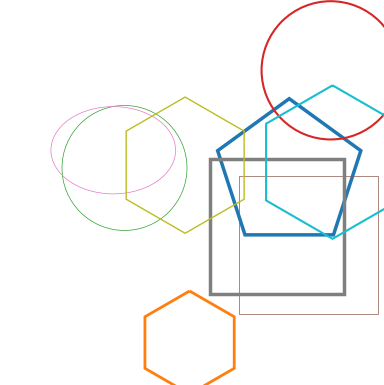[{"shape": "pentagon", "thickness": 2.5, "radius": 0.98, "center": [0.751, 0.548]}, {"shape": "hexagon", "thickness": 2, "radius": 0.67, "center": [0.492, 0.11]}, {"shape": "circle", "thickness": 0.5, "radius": 0.81, "center": [0.323, 0.564]}, {"shape": "circle", "thickness": 1.5, "radius": 0.9, "center": [0.859, 0.817]}, {"shape": "square", "thickness": 0.5, "radius": 0.9, "center": [0.802, 0.364]}, {"shape": "oval", "thickness": 0.5, "radius": 0.81, "center": [0.294, 0.61]}, {"shape": "square", "thickness": 2.5, "radius": 0.88, "center": [0.72, 0.412]}, {"shape": "hexagon", "thickness": 1, "radius": 0.88, "center": [0.481, 0.571]}, {"shape": "hexagon", "thickness": 1.5, "radius": 1.0, "center": [0.864, 0.579]}]